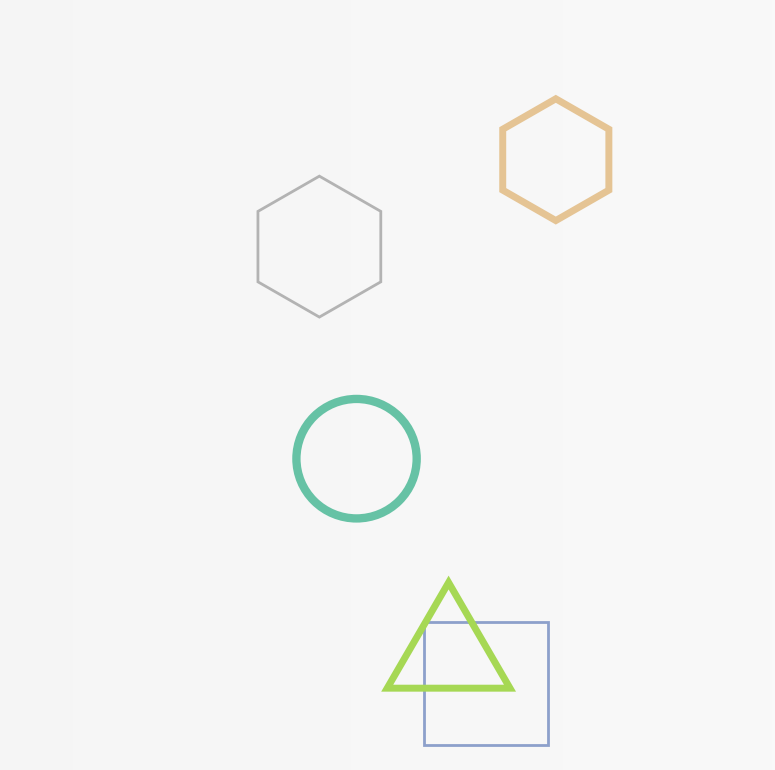[{"shape": "circle", "thickness": 3, "radius": 0.39, "center": [0.46, 0.404]}, {"shape": "square", "thickness": 1, "radius": 0.4, "center": [0.628, 0.113]}, {"shape": "triangle", "thickness": 2.5, "radius": 0.46, "center": [0.579, 0.152]}, {"shape": "hexagon", "thickness": 2.5, "radius": 0.4, "center": [0.717, 0.793]}, {"shape": "hexagon", "thickness": 1, "radius": 0.46, "center": [0.412, 0.68]}]